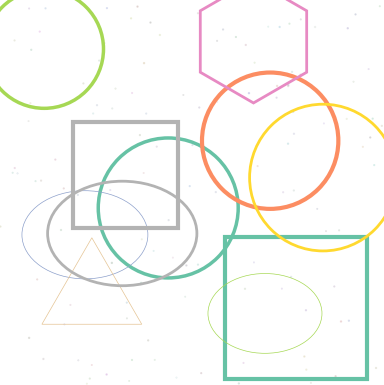[{"shape": "circle", "thickness": 2.5, "radius": 0.91, "center": [0.437, 0.46]}, {"shape": "square", "thickness": 3, "radius": 0.92, "center": [0.769, 0.199]}, {"shape": "circle", "thickness": 3, "radius": 0.89, "center": [0.702, 0.635]}, {"shape": "oval", "thickness": 0.5, "radius": 0.82, "center": [0.221, 0.39]}, {"shape": "hexagon", "thickness": 2, "radius": 0.8, "center": [0.658, 0.892]}, {"shape": "circle", "thickness": 2.5, "radius": 0.77, "center": [0.115, 0.873]}, {"shape": "oval", "thickness": 0.5, "radius": 0.74, "center": [0.688, 0.186]}, {"shape": "circle", "thickness": 2, "radius": 0.95, "center": [0.839, 0.539]}, {"shape": "triangle", "thickness": 0.5, "radius": 0.75, "center": [0.239, 0.233]}, {"shape": "oval", "thickness": 2, "radius": 0.97, "center": [0.318, 0.394]}, {"shape": "square", "thickness": 3, "radius": 0.69, "center": [0.326, 0.545]}]